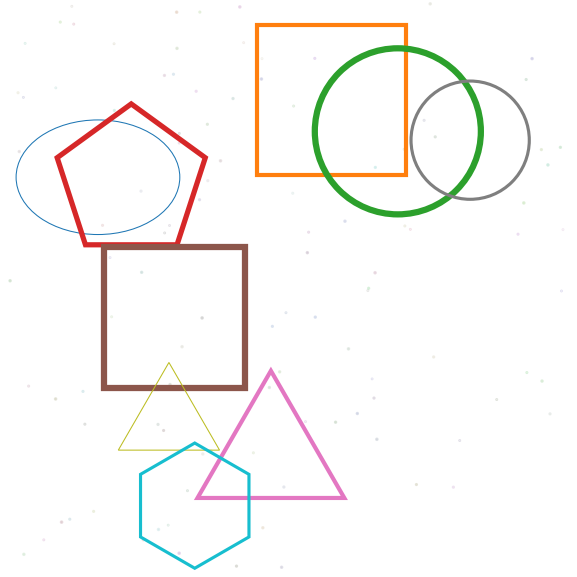[{"shape": "oval", "thickness": 0.5, "radius": 0.71, "center": [0.17, 0.692]}, {"shape": "square", "thickness": 2, "radius": 0.65, "center": [0.573, 0.826]}, {"shape": "circle", "thickness": 3, "radius": 0.72, "center": [0.689, 0.772]}, {"shape": "pentagon", "thickness": 2.5, "radius": 0.67, "center": [0.227, 0.684]}, {"shape": "square", "thickness": 3, "radius": 0.61, "center": [0.302, 0.45]}, {"shape": "triangle", "thickness": 2, "radius": 0.73, "center": [0.469, 0.21]}, {"shape": "circle", "thickness": 1.5, "radius": 0.51, "center": [0.814, 0.756]}, {"shape": "triangle", "thickness": 0.5, "radius": 0.51, "center": [0.293, 0.27]}, {"shape": "hexagon", "thickness": 1.5, "radius": 0.54, "center": [0.337, 0.124]}]